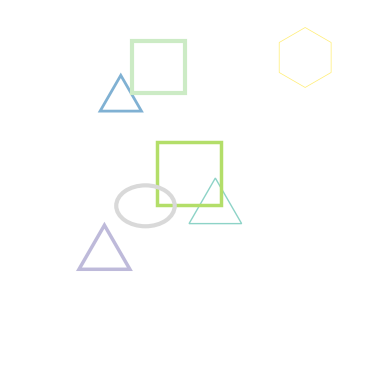[{"shape": "triangle", "thickness": 1, "radius": 0.39, "center": [0.559, 0.459]}, {"shape": "triangle", "thickness": 2.5, "radius": 0.38, "center": [0.271, 0.339]}, {"shape": "triangle", "thickness": 2, "radius": 0.31, "center": [0.314, 0.742]}, {"shape": "square", "thickness": 2.5, "radius": 0.41, "center": [0.491, 0.549]}, {"shape": "oval", "thickness": 3, "radius": 0.38, "center": [0.378, 0.465]}, {"shape": "square", "thickness": 3, "radius": 0.34, "center": [0.412, 0.826]}, {"shape": "hexagon", "thickness": 0.5, "radius": 0.39, "center": [0.793, 0.851]}]